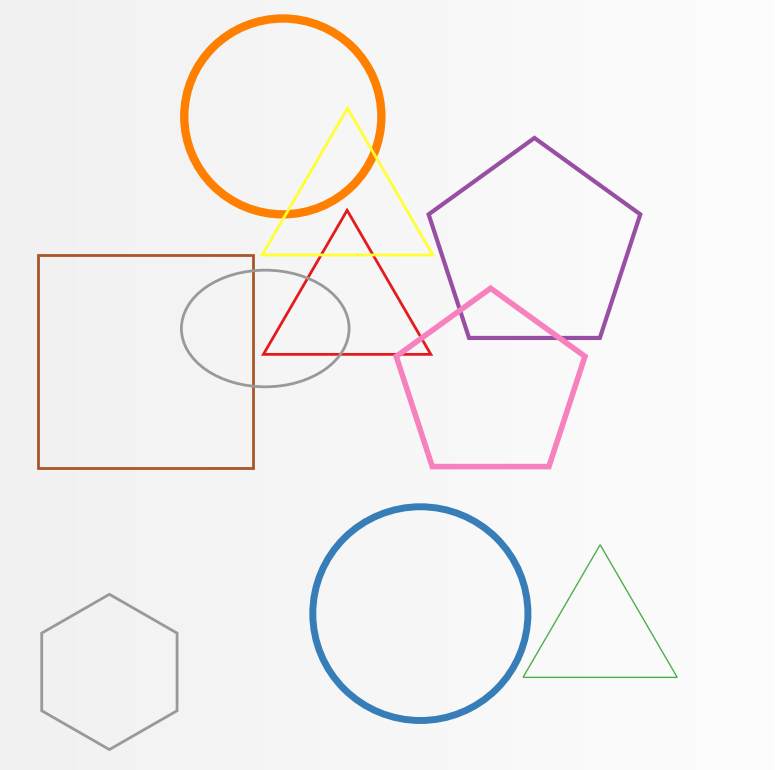[{"shape": "triangle", "thickness": 1, "radius": 0.62, "center": [0.448, 0.602]}, {"shape": "circle", "thickness": 2.5, "radius": 0.69, "center": [0.542, 0.203]}, {"shape": "triangle", "thickness": 0.5, "radius": 0.57, "center": [0.774, 0.178]}, {"shape": "pentagon", "thickness": 1.5, "radius": 0.72, "center": [0.69, 0.677]}, {"shape": "circle", "thickness": 3, "radius": 0.64, "center": [0.365, 0.849]}, {"shape": "triangle", "thickness": 1, "radius": 0.64, "center": [0.448, 0.732]}, {"shape": "square", "thickness": 1, "radius": 0.69, "center": [0.188, 0.53]}, {"shape": "pentagon", "thickness": 2, "radius": 0.64, "center": [0.633, 0.498]}, {"shape": "oval", "thickness": 1, "radius": 0.54, "center": [0.342, 0.573]}, {"shape": "hexagon", "thickness": 1, "radius": 0.5, "center": [0.141, 0.127]}]